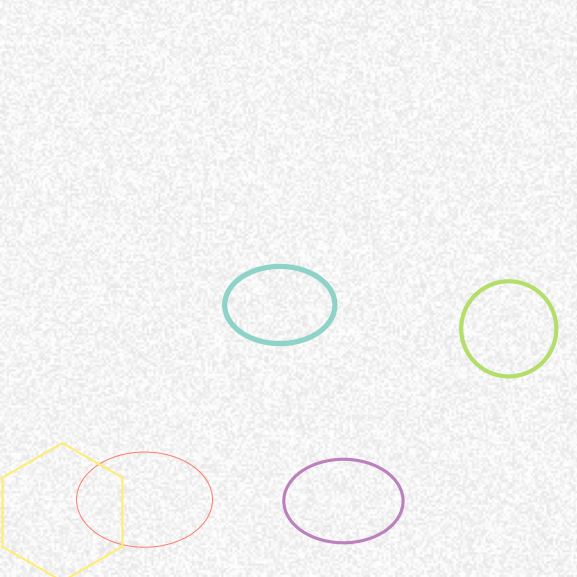[{"shape": "oval", "thickness": 2.5, "radius": 0.48, "center": [0.485, 0.471]}, {"shape": "oval", "thickness": 0.5, "radius": 0.59, "center": [0.25, 0.134]}, {"shape": "circle", "thickness": 2, "radius": 0.41, "center": [0.881, 0.43]}, {"shape": "oval", "thickness": 1.5, "radius": 0.52, "center": [0.595, 0.132]}, {"shape": "hexagon", "thickness": 1, "radius": 0.6, "center": [0.108, 0.112]}]